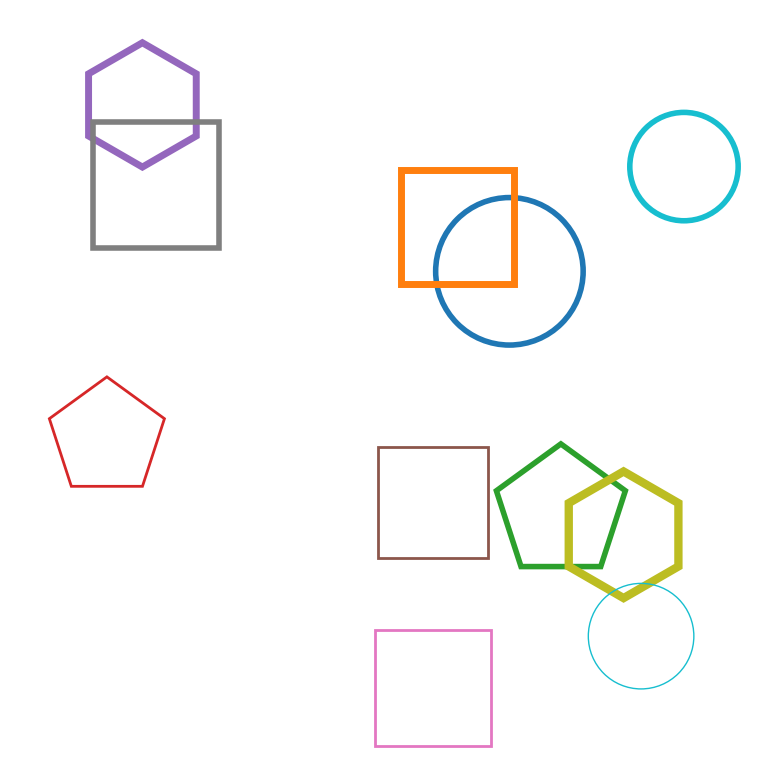[{"shape": "circle", "thickness": 2, "radius": 0.48, "center": [0.662, 0.648]}, {"shape": "square", "thickness": 2.5, "radius": 0.37, "center": [0.595, 0.705]}, {"shape": "pentagon", "thickness": 2, "radius": 0.44, "center": [0.728, 0.335]}, {"shape": "pentagon", "thickness": 1, "radius": 0.39, "center": [0.139, 0.432]}, {"shape": "hexagon", "thickness": 2.5, "radius": 0.4, "center": [0.185, 0.864]}, {"shape": "square", "thickness": 1, "radius": 0.36, "center": [0.563, 0.347]}, {"shape": "square", "thickness": 1, "radius": 0.38, "center": [0.563, 0.107]}, {"shape": "square", "thickness": 2, "radius": 0.41, "center": [0.203, 0.76]}, {"shape": "hexagon", "thickness": 3, "radius": 0.41, "center": [0.81, 0.305]}, {"shape": "circle", "thickness": 0.5, "radius": 0.34, "center": [0.833, 0.174]}, {"shape": "circle", "thickness": 2, "radius": 0.35, "center": [0.888, 0.784]}]